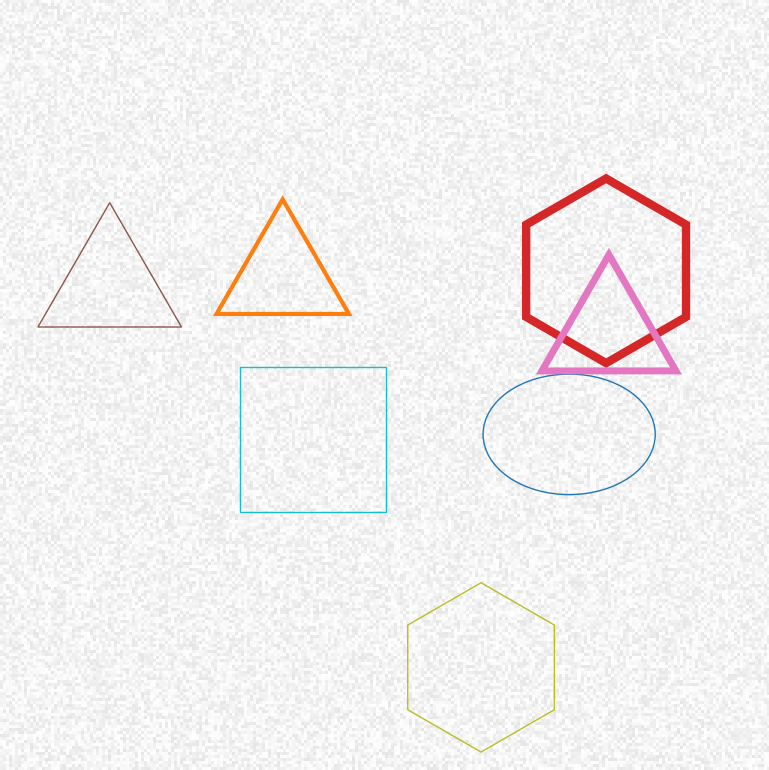[{"shape": "oval", "thickness": 0.5, "radius": 0.56, "center": [0.739, 0.436]}, {"shape": "triangle", "thickness": 1.5, "radius": 0.5, "center": [0.367, 0.642]}, {"shape": "hexagon", "thickness": 3, "radius": 0.6, "center": [0.787, 0.648]}, {"shape": "triangle", "thickness": 0.5, "radius": 0.54, "center": [0.142, 0.629]}, {"shape": "triangle", "thickness": 2.5, "radius": 0.5, "center": [0.791, 0.569]}, {"shape": "hexagon", "thickness": 0.5, "radius": 0.55, "center": [0.625, 0.133]}, {"shape": "square", "thickness": 0.5, "radius": 0.47, "center": [0.406, 0.429]}]